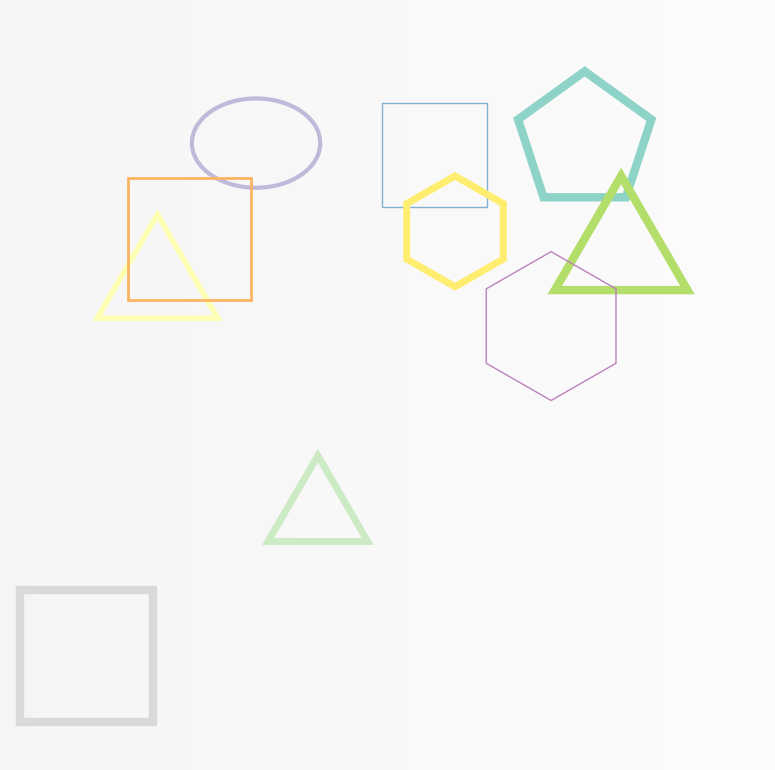[{"shape": "pentagon", "thickness": 3, "radius": 0.45, "center": [0.754, 0.817]}, {"shape": "triangle", "thickness": 2, "radius": 0.45, "center": [0.203, 0.632]}, {"shape": "oval", "thickness": 1.5, "radius": 0.41, "center": [0.33, 0.814]}, {"shape": "square", "thickness": 0.5, "radius": 0.34, "center": [0.561, 0.798]}, {"shape": "square", "thickness": 1, "radius": 0.4, "center": [0.244, 0.69]}, {"shape": "triangle", "thickness": 3, "radius": 0.49, "center": [0.801, 0.673]}, {"shape": "square", "thickness": 3, "radius": 0.43, "center": [0.112, 0.148]}, {"shape": "hexagon", "thickness": 0.5, "radius": 0.48, "center": [0.711, 0.577]}, {"shape": "triangle", "thickness": 2.5, "radius": 0.37, "center": [0.41, 0.334]}, {"shape": "hexagon", "thickness": 2.5, "radius": 0.36, "center": [0.587, 0.7]}]